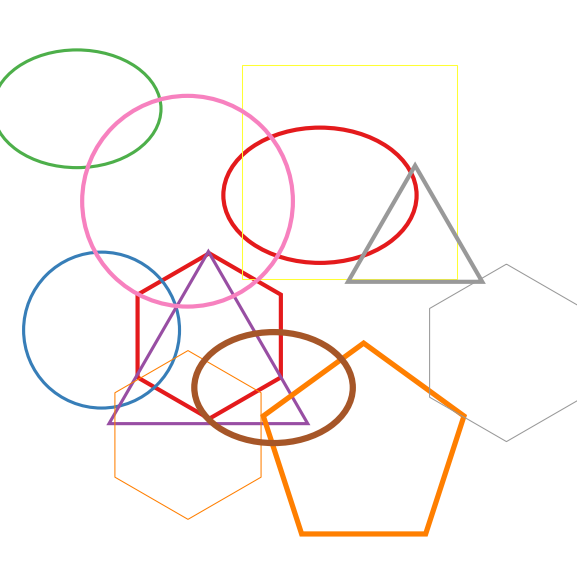[{"shape": "hexagon", "thickness": 2, "radius": 0.72, "center": [0.362, 0.417]}, {"shape": "oval", "thickness": 2, "radius": 0.84, "center": [0.554, 0.661]}, {"shape": "circle", "thickness": 1.5, "radius": 0.67, "center": [0.176, 0.428]}, {"shape": "oval", "thickness": 1.5, "radius": 0.73, "center": [0.133, 0.811]}, {"shape": "triangle", "thickness": 1.5, "radius": 0.99, "center": [0.361, 0.365]}, {"shape": "pentagon", "thickness": 2.5, "radius": 0.91, "center": [0.63, 0.222]}, {"shape": "hexagon", "thickness": 0.5, "radius": 0.73, "center": [0.326, 0.246]}, {"shape": "square", "thickness": 0.5, "radius": 0.93, "center": [0.605, 0.701]}, {"shape": "oval", "thickness": 3, "radius": 0.69, "center": [0.474, 0.328]}, {"shape": "circle", "thickness": 2, "radius": 0.91, "center": [0.325, 0.651]}, {"shape": "hexagon", "thickness": 0.5, "radius": 0.77, "center": [0.877, 0.388]}, {"shape": "triangle", "thickness": 2, "radius": 0.67, "center": [0.719, 0.578]}]